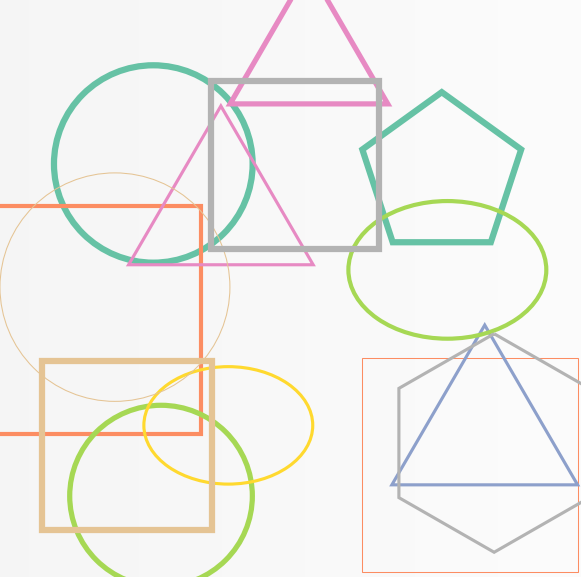[{"shape": "circle", "thickness": 3, "radius": 0.85, "center": [0.264, 0.715]}, {"shape": "pentagon", "thickness": 3, "radius": 0.72, "center": [0.76, 0.696]}, {"shape": "square", "thickness": 2, "radius": 0.99, "center": [0.149, 0.445]}, {"shape": "square", "thickness": 0.5, "radius": 0.93, "center": [0.809, 0.194]}, {"shape": "triangle", "thickness": 1.5, "radius": 0.92, "center": [0.834, 0.252]}, {"shape": "triangle", "thickness": 2.5, "radius": 0.78, "center": [0.532, 0.898]}, {"shape": "triangle", "thickness": 1.5, "radius": 0.92, "center": [0.38, 0.632]}, {"shape": "oval", "thickness": 2, "radius": 0.85, "center": [0.77, 0.532]}, {"shape": "circle", "thickness": 2.5, "radius": 0.79, "center": [0.277, 0.14]}, {"shape": "oval", "thickness": 1.5, "radius": 0.73, "center": [0.393, 0.263]}, {"shape": "circle", "thickness": 0.5, "radius": 0.99, "center": [0.198, 0.502]}, {"shape": "square", "thickness": 3, "radius": 0.73, "center": [0.218, 0.227]}, {"shape": "hexagon", "thickness": 1.5, "radius": 0.95, "center": [0.85, 0.232]}, {"shape": "square", "thickness": 3, "radius": 0.72, "center": [0.508, 0.713]}]